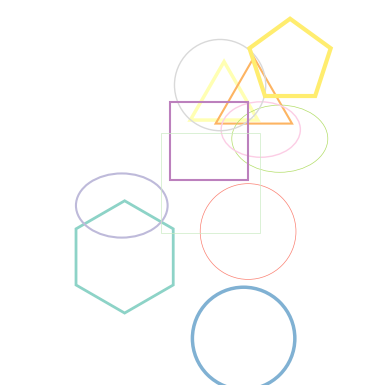[{"shape": "hexagon", "thickness": 2, "radius": 0.73, "center": [0.324, 0.333]}, {"shape": "triangle", "thickness": 2.5, "radius": 0.51, "center": [0.582, 0.739]}, {"shape": "oval", "thickness": 1.5, "radius": 0.6, "center": [0.316, 0.466]}, {"shape": "circle", "thickness": 0.5, "radius": 0.62, "center": [0.644, 0.399]}, {"shape": "circle", "thickness": 2.5, "radius": 0.67, "center": [0.633, 0.121]}, {"shape": "triangle", "thickness": 1.5, "radius": 0.57, "center": [0.659, 0.736]}, {"shape": "oval", "thickness": 0.5, "radius": 0.62, "center": [0.727, 0.64]}, {"shape": "oval", "thickness": 1, "radius": 0.51, "center": [0.677, 0.663]}, {"shape": "circle", "thickness": 1, "radius": 0.59, "center": [0.572, 0.779]}, {"shape": "square", "thickness": 1.5, "radius": 0.51, "center": [0.543, 0.633]}, {"shape": "square", "thickness": 0.5, "radius": 0.64, "center": [0.546, 0.525]}, {"shape": "pentagon", "thickness": 3, "radius": 0.55, "center": [0.753, 0.84]}]